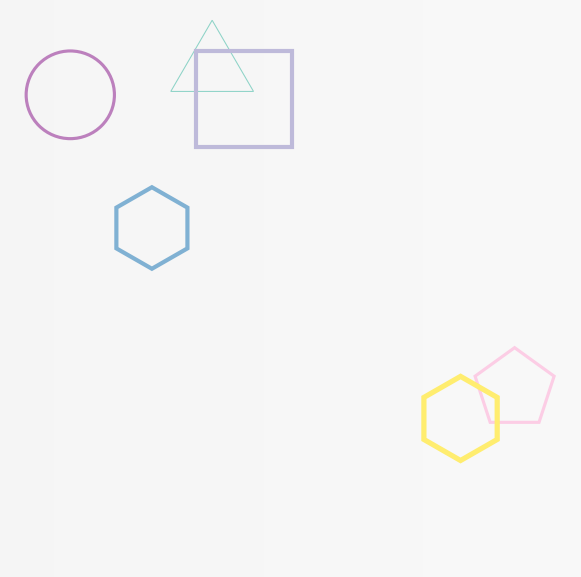[{"shape": "triangle", "thickness": 0.5, "radius": 0.41, "center": [0.365, 0.882]}, {"shape": "square", "thickness": 2, "radius": 0.41, "center": [0.42, 0.827]}, {"shape": "hexagon", "thickness": 2, "radius": 0.35, "center": [0.261, 0.604]}, {"shape": "pentagon", "thickness": 1.5, "radius": 0.36, "center": [0.885, 0.326]}, {"shape": "circle", "thickness": 1.5, "radius": 0.38, "center": [0.121, 0.835]}, {"shape": "hexagon", "thickness": 2.5, "radius": 0.36, "center": [0.792, 0.275]}]